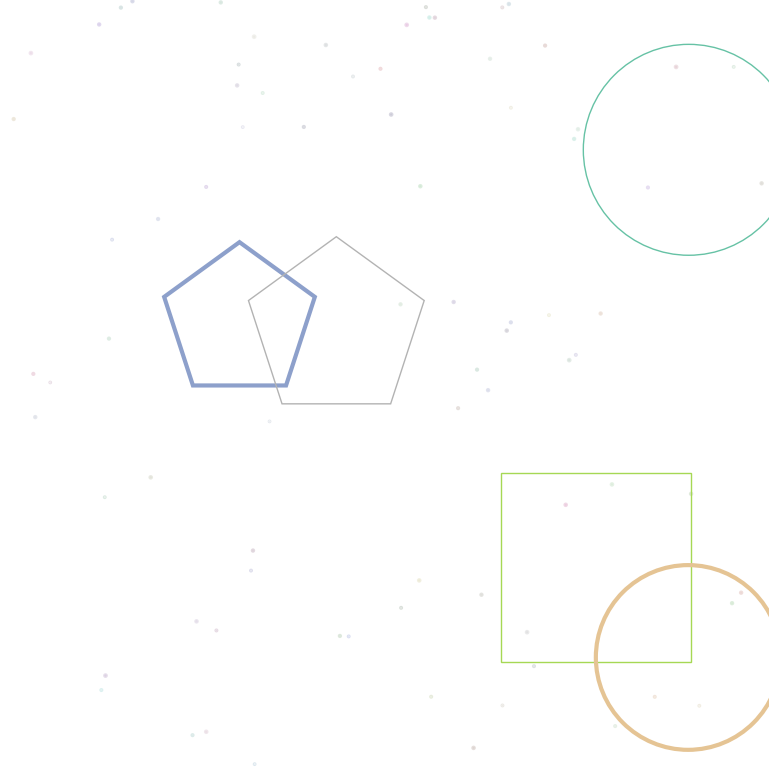[{"shape": "circle", "thickness": 0.5, "radius": 0.68, "center": [0.895, 0.805]}, {"shape": "pentagon", "thickness": 1.5, "radius": 0.51, "center": [0.311, 0.583]}, {"shape": "square", "thickness": 0.5, "radius": 0.62, "center": [0.774, 0.263]}, {"shape": "circle", "thickness": 1.5, "radius": 0.6, "center": [0.894, 0.146]}, {"shape": "pentagon", "thickness": 0.5, "radius": 0.6, "center": [0.437, 0.573]}]